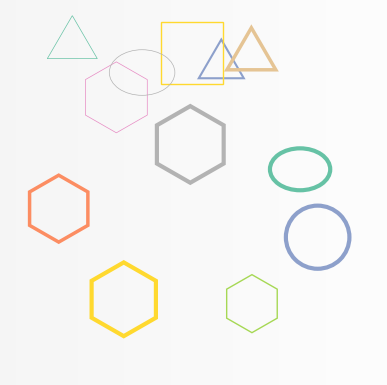[{"shape": "oval", "thickness": 3, "radius": 0.39, "center": [0.774, 0.56]}, {"shape": "triangle", "thickness": 0.5, "radius": 0.37, "center": [0.187, 0.885]}, {"shape": "hexagon", "thickness": 2.5, "radius": 0.43, "center": [0.152, 0.458]}, {"shape": "triangle", "thickness": 1.5, "radius": 0.34, "center": [0.571, 0.83]}, {"shape": "circle", "thickness": 3, "radius": 0.41, "center": [0.82, 0.384]}, {"shape": "hexagon", "thickness": 0.5, "radius": 0.46, "center": [0.3, 0.747]}, {"shape": "hexagon", "thickness": 1, "radius": 0.38, "center": [0.65, 0.211]}, {"shape": "square", "thickness": 1, "radius": 0.4, "center": [0.496, 0.862]}, {"shape": "hexagon", "thickness": 3, "radius": 0.48, "center": [0.319, 0.223]}, {"shape": "triangle", "thickness": 2.5, "radius": 0.36, "center": [0.649, 0.855]}, {"shape": "hexagon", "thickness": 3, "radius": 0.5, "center": [0.491, 0.625]}, {"shape": "oval", "thickness": 0.5, "radius": 0.42, "center": [0.367, 0.812]}]